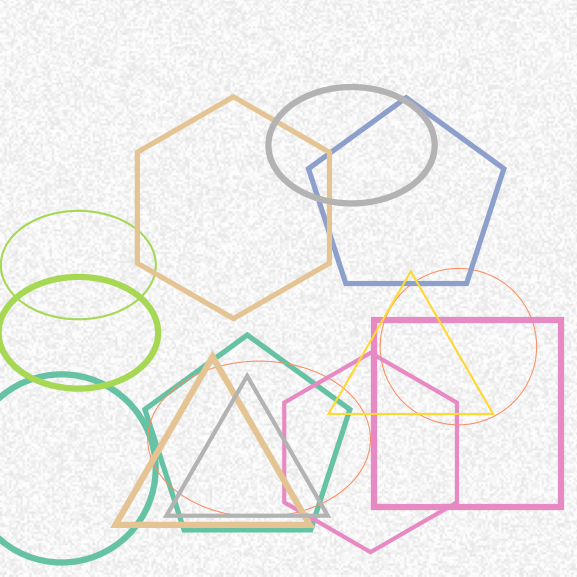[{"shape": "pentagon", "thickness": 2.5, "radius": 0.93, "center": [0.428, 0.233]}, {"shape": "circle", "thickness": 3, "radius": 0.81, "center": [0.107, 0.188]}, {"shape": "oval", "thickness": 0.5, "radius": 0.96, "center": [0.449, 0.239]}, {"shape": "circle", "thickness": 0.5, "radius": 0.68, "center": [0.794, 0.399]}, {"shape": "pentagon", "thickness": 2.5, "radius": 0.89, "center": [0.703, 0.652]}, {"shape": "square", "thickness": 3, "radius": 0.81, "center": [0.809, 0.283]}, {"shape": "hexagon", "thickness": 2, "radius": 0.86, "center": [0.642, 0.216]}, {"shape": "oval", "thickness": 1, "radius": 0.67, "center": [0.136, 0.54]}, {"shape": "oval", "thickness": 3, "radius": 0.69, "center": [0.136, 0.423]}, {"shape": "triangle", "thickness": 1, "radius": 0.82, "center": [0.711, 0.365]}, {"shape": "hexagon", "thickness": 2.5, "radius": 0.96, "center": [0.404, 0.639]}, {"shape": "triangle", "thickness": 3, "radius": 0.97, "center": [0.368, 0.187]}, {"shape": "oval", "thickness": 3, "radius": 0.72, "center": [0.609, 0.748]}, {"shape": "triangle", "thickness": 2, "radius": 0.81, "center": [0.428, 0.187]}]